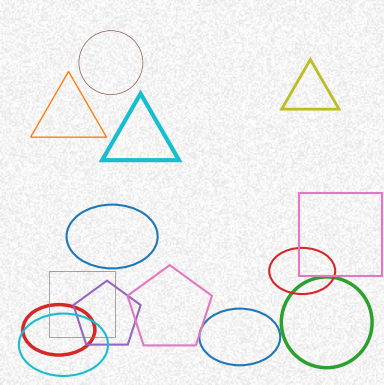[{"shape": "oval", "thickness": 1.5, "radius": 0.53, "center": [0.623, 0.125]}, {"shape": "oval", "thickness": 1.5, "radius": 0.59, "center": [0.291, 0.386]}, {"shape": "triangle", "thickness": 1, "radius": 0.57, "center": [0.178, 0.701]}, {"shape": "circle", "thickness": 2.5, "radius": 0.59, "center": [0.849, 0.163]}, {"shape": "oval", "thickness": 1.5, "radius": 0.43, "center": [0.785, 0.296]}, {"shape": "oval", "thickness": 2.5, "radius": 0.47, "center": [0.153, 0.143]}, {"shape": "pentagon", "thickness": 1.5, "radius": 0.46, "center": [0.278, 0.179]}, {"shape": "circle", "thickness": 0.5, "radius": 0.42, "center": [0.288, 0.837]}, {"shape": "pentagon", "thickness": 1.5, "radius": 0.58, "center": [0.441, 0.196]}, {"shape": "square", "thickness": 1.5, "radius": 0.54, "center": [0.884, 0.391]}, {"shape": "square", "thickness": 0.5, "radius": 0.43, "center": [0.213, 0.211]}, {"shape": "triangle", "thickness": 2, "radius": 0.43, "center": [0.806, 0.759]}, {"shape": "oval", "thickness": 1.5, "radius": 0.58, "center": [0.165, 0.104]}, {"shape": "triangle", "thickness": 3, "radius": 0.58, "center": [0.365, 0.642]}]